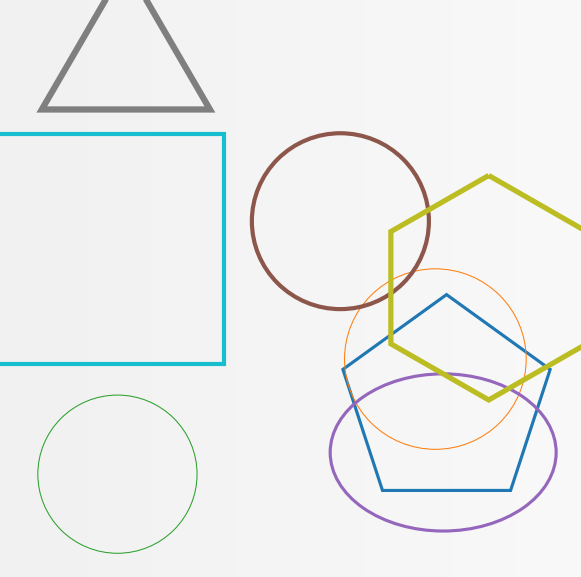[{"shape": "pentagon", "thickness": 1.5, "radius": 0.94, "center": [0.768, 0.302]}, {"shape": "circle", "thickness": 0.5, "radius": 0.78, "center": [0.749, 0.377]}, {"shape": "circle", "thickness": 0.5, "radius": 0.68, "center": [0.202, 0.178]}, {"shape": "oval", "thickness": 1.5, "radius": 0.97, "center": [0.762, 0.216]}, {"shape": "circle", "thickness": 2, "radius": 0.76, "center": [0.586, 0.616]}, {"shape": "triangle", "thickness": 3, "radius": 0.84, "center": [0.217, 0.893]}, {"shape": "hexagon", "thickness": 2.5, "radius": 0.97, "center": [0.841, 0.501]}, {"shape": "square", "thickness": 2, "radius": 0.99, "center": [0.186, 0.568]}]